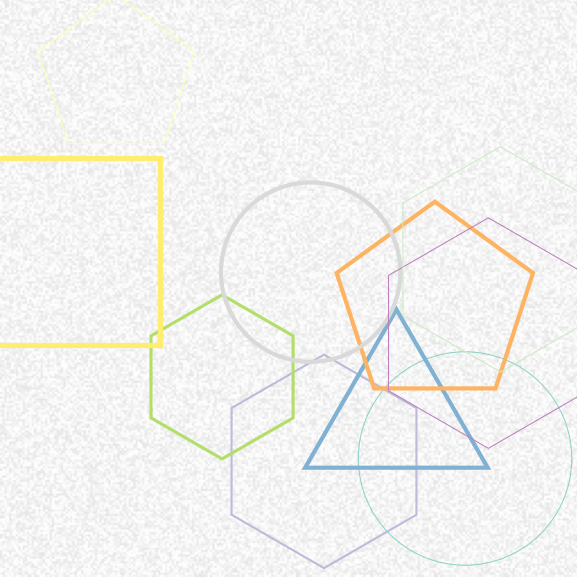[{"shape": "circle", "thickness": 0.5, "radius": 0.92, "center": [0.805, 0.205]}, {"shape": "pentagon", "thickness": 0.5, "radius": 0.71, "center": [0.201, 0.866]}, {"shape": "hexagon", "thickness": 1, "radius": 0.92, "center": [0.561, 0.2]}, {"shape": "triangle", "thickness": 2, "radius": 0.91, "center": [0.686, 0.281]}, {"shape": "pentagon", "thickness": 2, "radius": 0.89, "center": [0.753, 0.471]}, {"shape": "hexagon", "thickness": 1.5, "radius": 0.71, "center": [0.384, 0.347]}, {"shape": "circle", "thickness": 2, "radius": 0.78, "center": [0.538, 0.528]}, {"shape": "hexagon", "thickness": 0.5, "radius": 1.0, "center": [0.846, 0.422]}, {"shape": "hexagon", "thickness": 0.5, "radius": 0.98, "center": [0.867, 0.55]}, {"shape": "square", "thickness": 2.5, "radius": 0.81, "center": [0.115, 0.563]}]